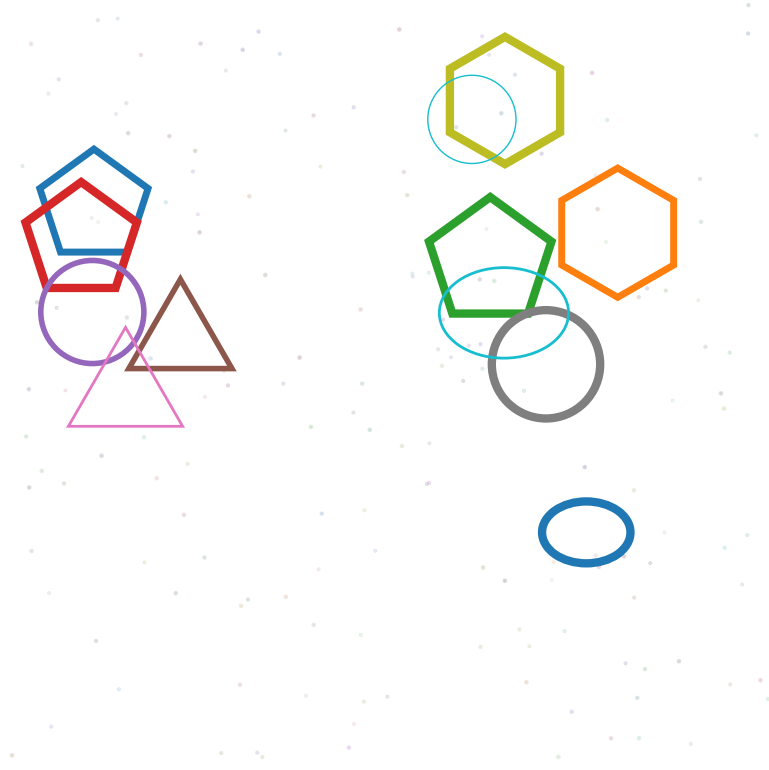[{"shape": "pentagon", "thickness": 2.5, "radius": 0.37, "center": [0.122, 0.732]}, {"shape": "oval", "thickness": 3, "radius": 0.29, "center": [0.761, 0.309]}, {"shape": "hexagon", "thickness": 2.5, "radius": 0.42, "center": [0.802, 0.698]}, {"shape": "pentagon", "thickness": 3, "radius": 0.42, "center": [0.637, 0.66]}, {"shape": "pentagon", "thickness": 3, "radius": 0.38, "center": [0.105, 0.688]}, {"shape": "circle", "thickness": 2, "radius": 0.33, "center": [0.12, 0.595]}, {"shape": "triangle", "thickness": 2, "radius": 0.39, "center": [0.234, 0.56]}, {"shape": "triangle", "thickness": 1, "radius": 0.43, "center": [0.163, 0.489]}, {"shape": "circle", "thickness": 3, "radius": 0.35, "center": [0.709, 0.527]}, {"shape": "hexagon", "thickness": 3, "radius": 0.41, "center": [0.656, 0.869]}, {"shape": "circle", "thickness": 0.5, "radius": 0.29, "center": [0.613, 0.845]}, {"shape": "oval", "thickness": 1, "radius": 0.42, "center": [0.654, 0.594]}]